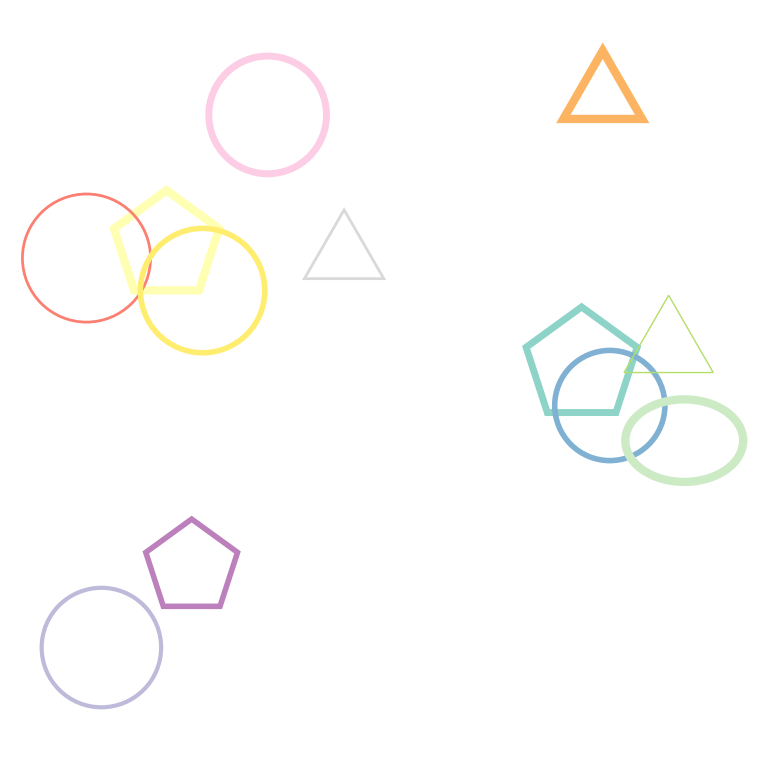[{"shape": "pentagon", "thickness": 2.5, "radius": 0.38, "center": [0.755, 0.526]}, {"shape": "pentagon", "thickness": 3, "radius": 0.36, "center": [0.216, 0.681]}, {"shape": "circle", "thickness": 1.5, "radius": 0.39, "center": [0.132, 0.159]}, {"shape": "circle", "thickness": 1, "radius": 0.42, "center": [0.112, 0.665]}, {"shape": "circle", "thickness": 2, "radius": 0.36, "center": [0.792, 0.473]}, {"shape": "triangle", "thickness": 3, "radius": 0.3, "center": [0.783, 0.875]}, {"shape": "triangle", "thickness": 0.5, "radius": 0.33, "center": [0.868, 0.55]}, {"shape": "circle", "thickness": 2.5, "radius": 0.38, "center": [0.348, 0.851]}, {"shape": "triangle", "thickness": 1, "radius": 0.3, "center": [0.447, 0.668]}, {"shape": "pentagon", "thickness": 2, "radius": 0.31, "center": [0.249, 0.263]}, {"shape": "oval", "thickness": 3, "radius": 0.38, "center": [0.889, 0.428]}, {"shape": "circle", "thickness": 2, "radius": 0.4, "center": [0.263, 0.623]}]